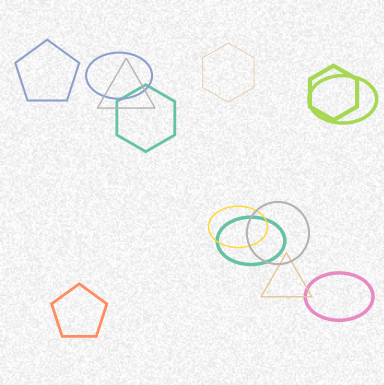[{"shape": "oval", "thickness": 2.5, "radius": 0.44, "center": [0.652, 0.374]}, {"shape": "hexagon", "thickness": 2, "radius": 0.43, "center": [0.379, 0.693]}, {"shape": "pentagon", "thickness": 2, "radius": 0.38, "center": [0.206, 0.187]}, {"shape": "pentagon", "thickness": 1.5, "radius": 0.44, "center": [0.123, 0.81]}, {"shape": "oval", "thickness": 1.5, "radius": 0.43, "center": [0.309, 0.803]}, {"shape": "oval", "thickness": 2.5, "radius": 0.44, "center": [0.881, 0.23]}, {"shape": "hexagon", "thickness": 3, "radius": 0.35, "center": [0.866, 0.759]}, {"shape": "oval", "thickness": 2.5, "radius": 0.44, "center": [0.89, 0.742]}, {"shape": "oval", "thickness": 1, "radius": 0.38, "center": [0.618, 0.411]}, {"shape": "triangle", "thickness": 1, "radius": 0.38, "center": [0.744, 0.267]}, {"shape": "hexagon", "thickness": 0.5, "radius": 0.39, "center": [0.593, 0.811]}, {"shape": "triangle", "thickness": 1, "radius": 0.43, "center": [0.328, 0.763]}, {"shape": "circle", "thickness": 1.5, "radius": 0.4, "center": [0.722, 0.395]}]